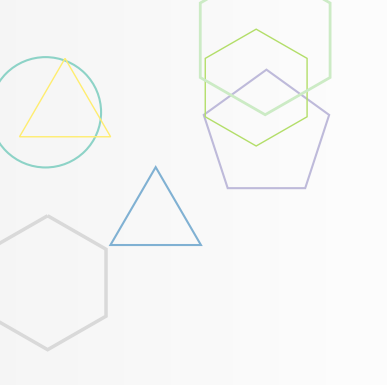[{"shape": "circle", "thickness": 1.5, "radius": 0.72, "center": [0.118, 0.708]}, {"shape": "pentagon", "thickness": 1.5, "radius": 0.85, "center": [0.688, 0.649]}, {"shape": "triangle", "thickness": 1.5, "radius": 0.67, "center": [0.402, 0.431]}, {"shape": "hexagon", "thickness": 1, "radius": 0.76, "center": [0.661, 0.773]}, {"shape": "hexagon", "thickness": 2.5, "radius": 0.87, "center": [0.123, 0.266]}, {"shape": "hexagon", "thickness": 2, "radius": 0.97, "center": [0.684, 0.895]}, {"shape": "triangle", "thickness": 1, "radius": 0.68, "center": [0.168, 0.713]}]